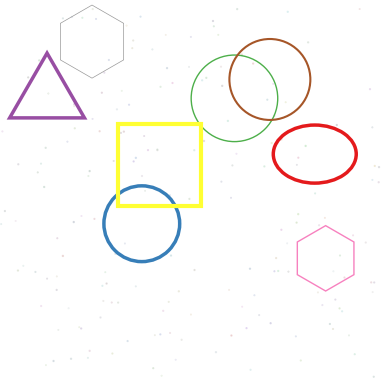[{"shape": "oval", "thickness": 2.5, "radius": 0.54, "center": [0.818, 0.6]}, {"shape": "circle", "thickness": 2.5, "radius": 0.49, "center": [0.368, 0.419]}, {"shape": "circle", "thickness": 1, "radius": 0.56, "center": [0.609, 0.745]}, {"shape": "triangle", "thickness": 2.5, "radius": 0.56, "center": [0.122, 0.75]}, {"shape": "square", "thickness": 3, "radius": 0.54, "center": [0.413, 0.572]}, {"shape": "circle", "thickness": 1.5, "radius": 0.53, "center": [0.701, 0.794]}, {"shape": "hexagon", "thickness": 1, "radius": 0.42, "center": [0.846, 0.329]}, {"shape": "hexagon", "thickness": 0.5, "radius": 0.47, "center": [0.239, 0.892]}]